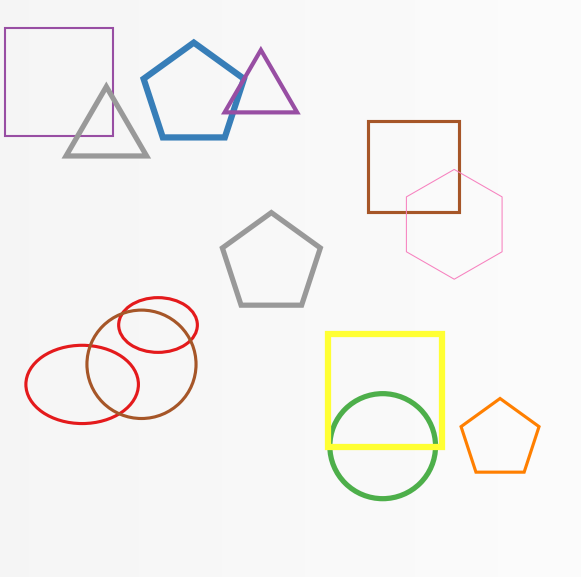[{"shape": "oval", "thickness": 1.5, "radius": 0.48, "center": [0.141, 0.333]}, {"shape": "oval", "thickness": 1.5, "radius": 0.34, "center": [0.272, 0.436]}, {"shape": "pentagon", "thickness": 3, "radius": 0.45, "center": [0.333, 0.835]}, {"shape": "circle", "thickness": 2.5, "radius": 0.45, "center": [0.658, 0.227]}, {"shape": "square", "thickness": 1, "radius": 0.47, "center": [0.101, 0.857]}, {"shape": "triangle", "thickness": 2, "radius": 0.36, "center": [0.449, 0.841]}, {"shape": "pentagon", "thickness": 1.5, "radius": 0.35, "center": [0.86, 0.239]}, {"shape": "square", "thickness": 3, "radius": 0.49, "center": [0.662, 0.323]}, {"shape": "square", "thickness": 1.5, "radius": 0.39, "center": [0.711, 0.711]}, {"shape": "circle", "thickness": 1.5, "radius": 0.47, "center": [0.243, 0.368]}, {"shape": "hexagon", "thickness": 0.5, "radius": 0.48, "center": [0.781, 0.611]}, {"shape": "triangle", "thickness": 2.5, "radius": 0.4, "center": [0.183, 0.769]}, {"shape": "pentagon", "thickness": 2.5, "radius": 0.44, "center": [0.467, 0.542]}]